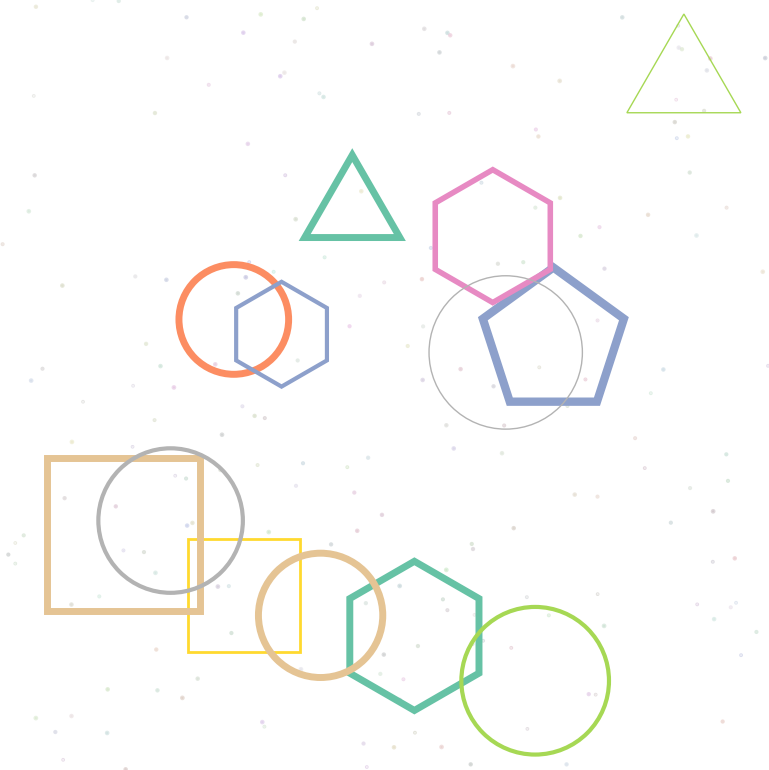[{"shape": "hexagon", "thickness": 2.5, "radius": 0.48, "center": [0.538, 0.174]}, {"shape": "triangle", "thickness": 2.5, "radius": 0.36, "center": [0.457, 0.727]}, {"shape": "circle", "thickness": 2.5, "radius": 0.36, "center": [0.304, 0.585]}, {"shape": "pentagon", "thickness": 3, "radius": 0.48, "center": [0.719, 0.556]}, {"shape": "hexagon", "thickness": 1.5, "radius": 0.34, "center": [0.366, 0.566]}, {"shape": "hexagon", "thickness": 2, "radius": 0.43, "center": [0.64, 0.693]}, {"shape": "triangle", "thickness": 0.5, "radius": 0.43, "center": [0.888, 0.896]}, {"shape": "circle", "thickness": 1.5, "radius": 0.48, "center": [0.695, 0.116]}, {"shape": "square", "thickness": 1, "radius": 0.37, "center": [0.317, 0.227]}, {"shape": "circle", "thickness": 2.5, "radius": 0.4, "center": [0.416, 0.201]}, {"shape": "square", "thickness": 2.5, "radius": 0.5, "center": [0.161, 0.306]}, {"shape": "circle", "thickness": 1.5, "radius": 0.47, "center": [0.222, 0.324]}, {"shape": "circle", "thickness": 0.5, "radius": 0.5, "center": [0.657, 0.542]}]